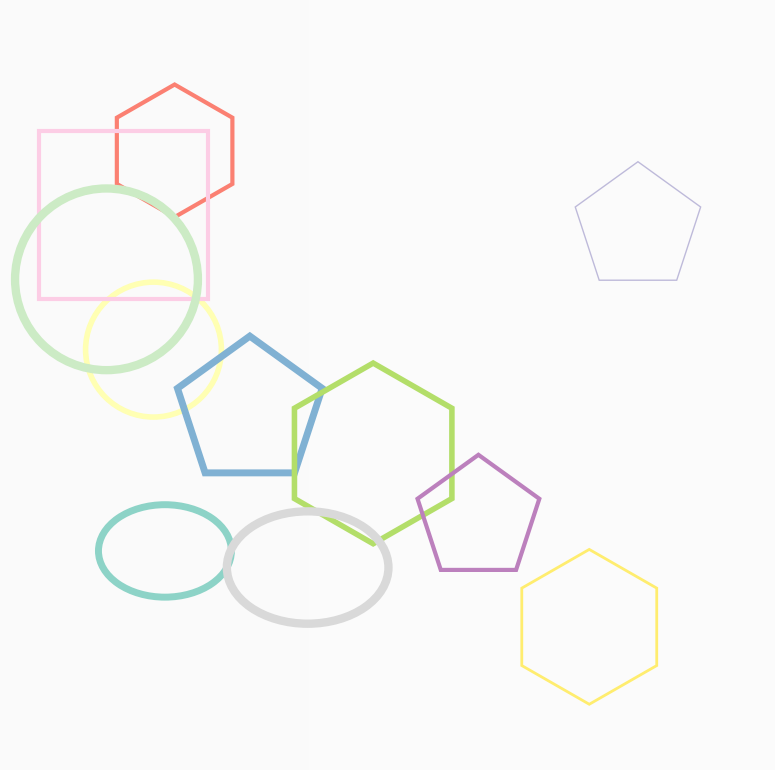[{"shape": "oval", "thickness": 2.5, "radius": 0.43, "center": [0.213, 0.285]}, {"shape": "circle", "thickness": 2, "radius": 0.44, "center": [0.198, 0.546]}, {"shape": "pentagon", "thickness": 0.5, "radius": 0.43, "center": [0.823, 0.705]}, {"shape": "hexagon", "thickness": 1.5, "radius": 0.43, "center": [0.225, 0.804]}, {"shape": "pentagon", "thickness": 2.5, "radius": 0.49, "center": [0.322, 0.465]}, {"shape": "hexagon", "thickness": 2, "radius": 0.59, "center": [0.482, 0.411]}, {"shape": "square", "thickness": 1.5, "radius": 0.55, "center": [0.159, 0.72]}, {"shape": "oval", "thickness": 3, "radius": 0.52, "center": [0.397, 0.263]}, {"shape": "pentagon", "thickness": 1.5, "radius": 0.41, "center": [0.617, 0.327]}, {"shape": "circle", "thickness": 3, "radius": 0.59, "center": [0.137, 0.637]}, {"shape": "hexagon", "thickness": 1, "radius": 0.5, "center": [0.76, 0.186]}]